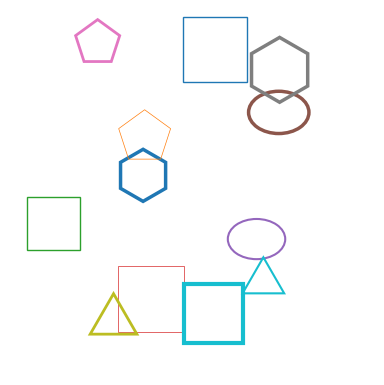[{"shape": "hexagon", "thickness": 2.5, "radius": 0.34, "center": [0.372, 0.545]}, {"shape": "square", "thickness": 1, "radius": 0.42, "center": [0.558, 0.871]}, {"shape": "pentagon", "thickness": 0.5, "radius": 0.35, "center": [0.376, 0.644]}, {"shape": "square", "thickness": 1, "radius": 0.35, "center": [0.139, 0.419]}, {"shape": "square", "thickness": 0.5, "radius": 0.43, "center": [0.393, 0.224]}, {"shape": "oval", "thickness": 1.5, "radius": 0.37, "center": [0.666, 0.379]}, {"shape": "oval", "thickness": 2.5, "radius": 0.39, "center": [0.724, 0.708]}, {"shape": "pentagon", "thickness": 2, "radius": 0.3, "center": [0.254, 0.889]}, {"shape": "hexagon", "thickness": 2.5, "radius": 0.42, "center": [0.726, 0.819]}, {"shape": "triangle", "thickness": 2, "radius": 0.35, "center": [0.295, 0.167]}, {"shape": "square", "thickness": 3, "radius": 0.38, "center": [0.554, 0.187]}, {"shape": "triangle", "thickness": 1.5, "radius": 0.31, "center": [0.684, 0.269]}]